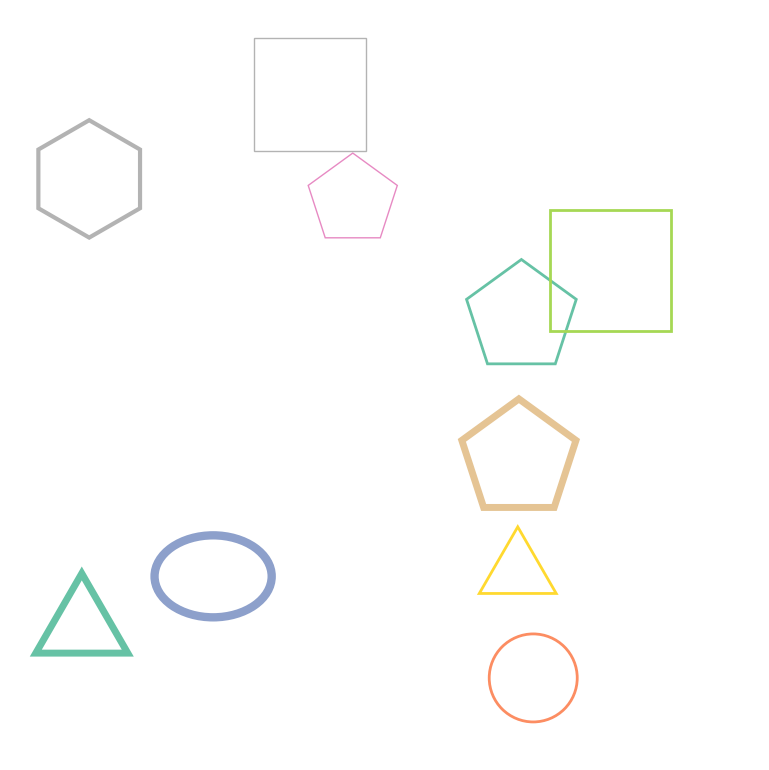[{"shape": "triangle", "thickness": 2.5, "radius": 0.34, "center": [0.106, 0.186]}, {"shape": "pentagon", "thickness": 1, "radius": 0.37, "center": [0.677, 0.588]}, {"shape": "circle", "thickness": 1, "radius": 0.29, "center": [0.693, 0.12]}, {"shape": "oval", "thickness": 3, "radius": 0.38, "center": [0.277, 0.252]}, {"shape": "pentagon", "thickness": 0.5, "radius": 0.3, "center": [0.458, 0.74]}, {"shape": "square", "thickness": 1, "radius": 0.39, "center": [0.793, 0.649]}, {"shape": "triangle", "thickness": 1, "radius": 0.29, "center": [0.672, 0.258]}, {"shape": "pentagon", "thickness": 2.5, "radius": 0.39, "center": [0.674, 0.404]}, {"shape": "hexagon", "thickness": 1.5, "radius": 0.38, "center": [0.116, 0.768]}, {"shape": "square", "thickness": 0.5, "radius": 0.37, "center": [0.403, 0.878]}]